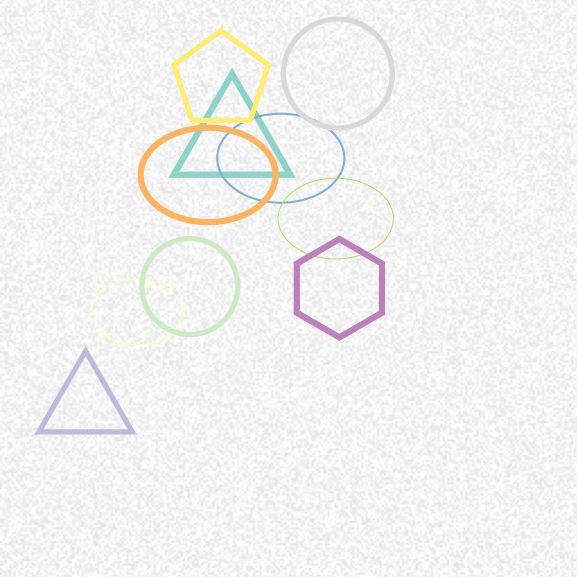[{"shape": "triangle", "thickness": 3, "radius": 0.58, "center": [0.402, 0.755]}, {"shape": "oval", "thickness": 0.5, "radius": 0.4, "center": [0.236, 0.459]}, {"shape": "triangle", "thickness": 2.5, "radius": 0.47, "center": [0.148, 0.298]}, {"shape": "oval", "thickness": 1, "radius": 0.55, "center": [0.486, 0.725]}, {"shape": "oval", "thickness": 3, "radius": 0.58, "center": [0.36, 0.696]}, {"shape": "oval", "thickness": 0.5, "radius": 0.5, "center": [0.581, 0.621]}, {"shape": "circle", "thickness": 2.5, "radius": 0.47, "center": [0.585, 0.872]}, {"shape": "hexagon", "thickness": 3, "radius": 0.43, "center": [0.588, 0.5]}, {"shape": "circle", "thickness": 2.5, "radius": 0.42, "center": [0.329, 0.503]}, {"shape": "pentagon", "thickness": 2.5, "radius": 0.43, "center": [0.383, 0.86]}]